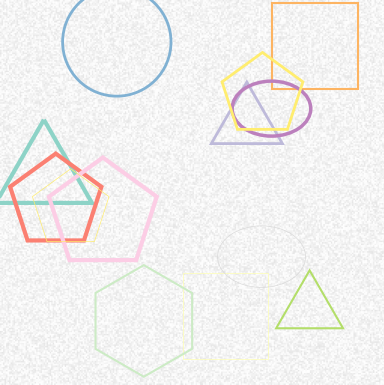[{"shape": "triangle", "thickness": 3, "radius": 0.72, "center": [0.114, 0.545]}, {"shape": "square", "thickness": 0.5, "radius": 0.55, "center": [0.586, 0.179]}, {"shape": "triangle", "thickness": 2, "radius": 0.53, "center": [0.641, 0.68]}, {"shape": "pentagon", "thickness": 3, "radius": 0.62, "center": [0.145, 0.476]}, {"shape": "circle", "thickness": 2, "radius": 0.7, "center": [0.303, 0.891]}, {"shape": "square", "thickness": 1.5, "radius": 0.56, "center": [0.817, 0.881]}, {"shape": "triangle", "thickness": 1.5, "radius": 0.5, "center": [0.804, 0.198]}, {"shape": "pentagon", "thickness": 3, "radius": 0.74, "center": [0.267, 0.444]}, {"shape": "oval", "thickness": 0.5, "radius": 0.57, "center": [0.679, 0.333]}, {"shape": "oval", "thickness": 2.5, "radius": 0.51, "center": [0.705, 0.718]}, {"shape": "hexagon", "thickness": 1.5, "radius": 0.72, "center": [0.374, 0.166]}, {"shape": "pentagon", "thickness": 2, "radius": 0.55, "center": [0.682, 0.753]}, {"shape": "pentagon", "thickness": 0.5, "radius": 0.52, "center": [0.184, 0.457]}]